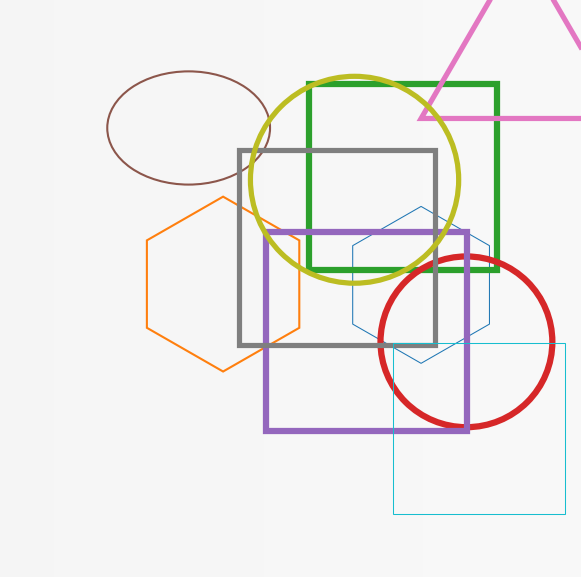[{"shape": "hexagon", "thickness": 0.5, "radius": 0.68, "center": [0.724, 0.506]}, {"shape": "hexagon", "thickness": 1, "radius": 0.76, "center": [0.384, 0.507]}, {"shape": "square", "thickness": 3, "radius": 0.81, "center": [0.694, 0.693]}, {"shape": "circle", "thickness": 3, "radius": 0.74, "center": [0.802, 0.407]}, {"shape": "square", "thickness": 3, "radius": 0.86, "center": [0.631, 0.425]}, {"shape": "oval", "thickness": 1, "radius": 0.7, "center": [0.325, 0.778]}, {"shape": "triangle", "thickness": 2.5, "radius": 1.0, "center": [0.898, 0.894]}, {"shape": "square", "thickness": 2.5, "radius": 0.84, "center": [0.581, 0.57]}, {"shape": "circle", "thickness": 2.5, "radius": 0.9, "center": [0.61, 0.688]}, {"shape": "square", "thickness": 0.5, "radius": 0.74, "center": [0.824, 0.257]}]